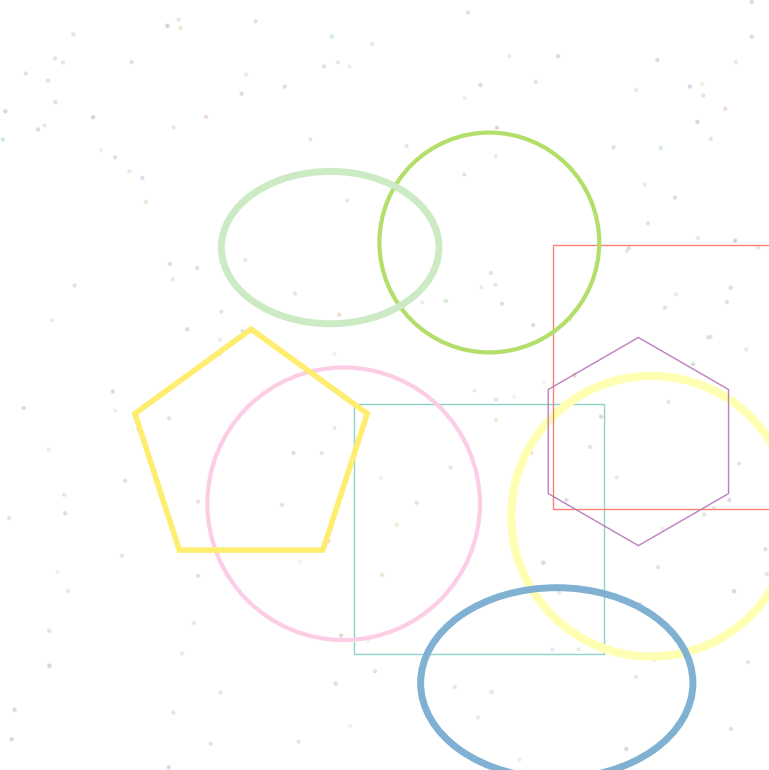[{"shape": "square", "thickness": 0.5, "radius": 0.81, "center": [0.622, 0.313]}, {"shape": "circle", "thickness": 3, "radius": 0.91, "center": [0.846, 0.33]}, {"shape": "square", "thickness": 0.5, "radius": 0.86, "center": [0.89, 0.511]}, {"shape": "oval", "thickness": 2.5, "radius": 0.88, "center": [0.723, 0.113]}, {"shape": "circle", "thickness": 1.5, "radius": 0.71, "center": [0.635, 0.685]}, {"shape": "circle", "thickness": 1.5, "radius": 0.88, "center": [0.446, 0.346]}, {"shape": "hexagon", "thickness": 0.5, "radius": 0.68, "center": [0.829, 0.427]}, {"shape": "oval", "thickness": 2.5, "radius": 0.71, "center": [0.429, 0.678]}, {"shape": "pentagon", "thickness": 2, "radius": 0.79, "center": [0.326, 0.414]}]